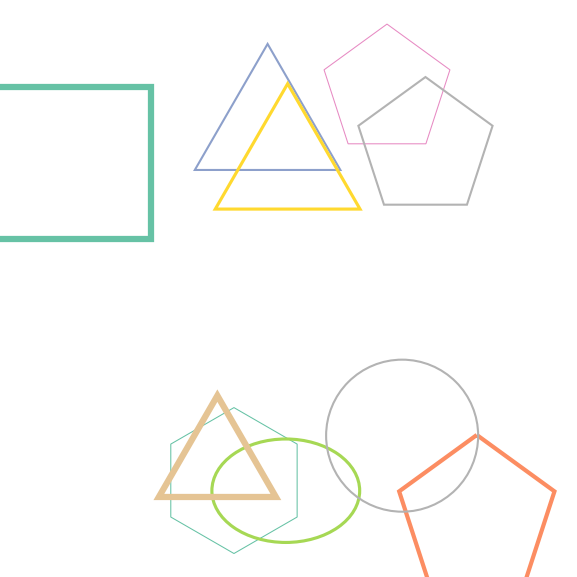[{"shape": "hexagon", "thickness": 0.5, "radius": 0.63, "center": [0.405, 0.167]}, {"shape": "square", "thickness": 3, "radius": 0.66, "center": [0.128, 0.717]}, {"shape": "pentagon", "thickness": 2, "radius": 0.71, "center": [0.826, 0.105]}, {"shape": "triangle", "thickness": 1, "radius": 0.73, "center": [0.463, 0.778]}, {"shape": "pentagon", "thickness": 0.5, "radius": 0.57, "center": [0.67, 0.843]}, {"shape": "oval", "thickness": 1.5, "radius": 0.64, "center": [0.495, 0.149]}, {"shape": "triangle", "thickness": 1.5, "radius": 0.72, "center": [0.498, 0.709]}, {"shape": "triangle", "thickness": 3, "radius": 0.58, "center": [0.376, 0.197]}, {"shape": "pentagon", "thickness": 1, "radius": 0.61, "center": [0.737, 0.744]}, {"shape": "circle", "thickness": 1, "radius": 0.66, "center": [0.696, 0.245]}]